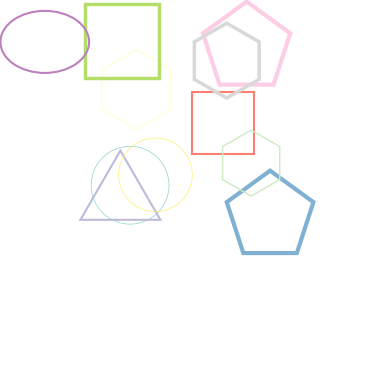[{"shape": "circle", "thickness": 0.5, "radius": 0.51, "center": [0.338, 0.519]}, {"shape": "hexagon", "thickness": 0.5, "radius": 0.52, "center": [0.354, 0.768]}, {"shape": "triangle", "thickness": 1.5, "radius": 0.6, "center": [0.313, 0.489]}, {"shape": "square", "thickness": 1.5, "radius": 0.4, "center": [0.578, 0.68]}, {"shape": "pentagon", "thickness": 3, "radius": 0.59, "center": [0.702, 0.438]}, {"shape": "square", "thickness": 2.5, "radius": 0.48, "center": [0.317, 0.894]}, {"shape": "pentagon", "thickness": 3, "radius": 0.6, "center": [0.64, 0.877]}, {"shape": "hexagon", "thickness": 2.5, "radius": 0.49, "center": [0.589, 0.843]}, {"shape": "oval", "thickness": 1.5, "radius": 0.58, "center": [0.116, 0.891]}, {"shape": "hexagon", "thickness": 1, "radius": 0.43, "center": [0.652, 0.576]}, {"shape": "circle", "thickness": 0.5, "radius": 0.48, "center": [0.404, 0.546]}]